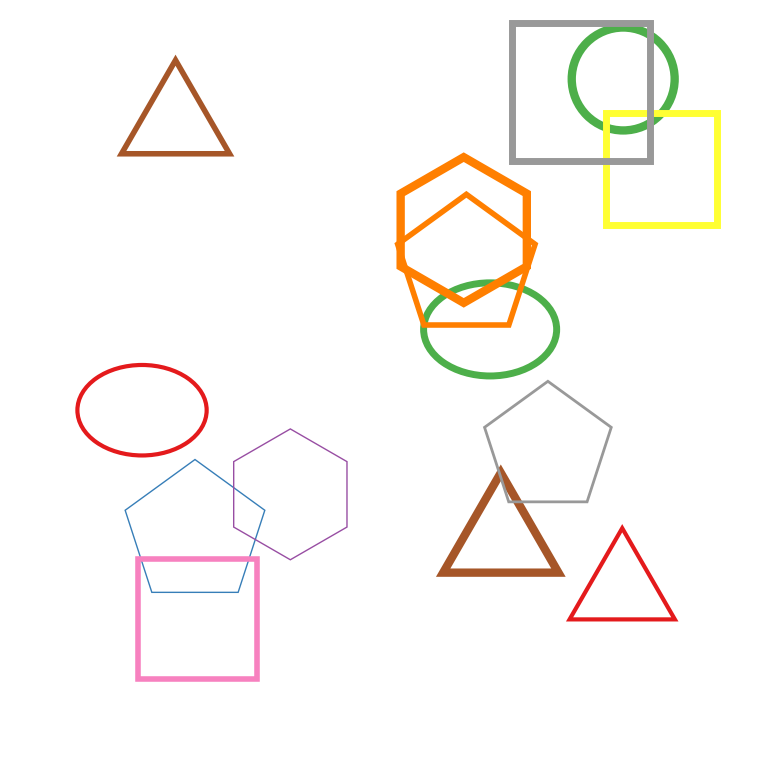[{"shape": "triangle", "thickness": 1.5, "radius": 0.39, "center": [0.808, 0.235]}, {"shape": "oval", "thickness": 1.5, "radius": 0.42, "center": [0.184, 0.467]}, {"shape": "pentagon", "thickness": 0.5, "radius": 0.48, "center": [0.253, 0.308]}, {"shape": "circle", "thickness": 3, "radius": 0.33, "center": [0.809, 0.897]}, {"shape": "oval", "thickness": 2.5, "radius": 0.43, "center": [0.637, 0.572]}, {"shape": "hexagon", "thickness": 0.5, "radius": 0.42, "center": [0.377, 0.358]}, {"shape": "hexagon", "thickness": 3, "radius": 0.47, "center": [0.602, 0.701]}, {"shape": "pentagon", "thickness": 2, "radius": 0.47, "center": [0.606, 0.654]}, {"shape": "square", "thickness": 2.5, "radius": 0.36, "center": [0.859, 0.78]}, {"shape": "triangle", "thickness": 3, "radius": 0.43, "center": [0.65, 0.3]}, {"shape": "triangle", "thickness": 2, "radius": 0.41, "center": [0.228, 0.841]}, {"shape": "square", "thickness": 2, "radius": 0.39, "center": [0.256, 0.196]}, {"shape": "pentagon", "thickness": 1, "radius": 0.43, "center": [0.712, 0.418]}, {"shape": "square", "thickness": 2.5, "radius": 0.45, "center": [0.754, 0.88]}]